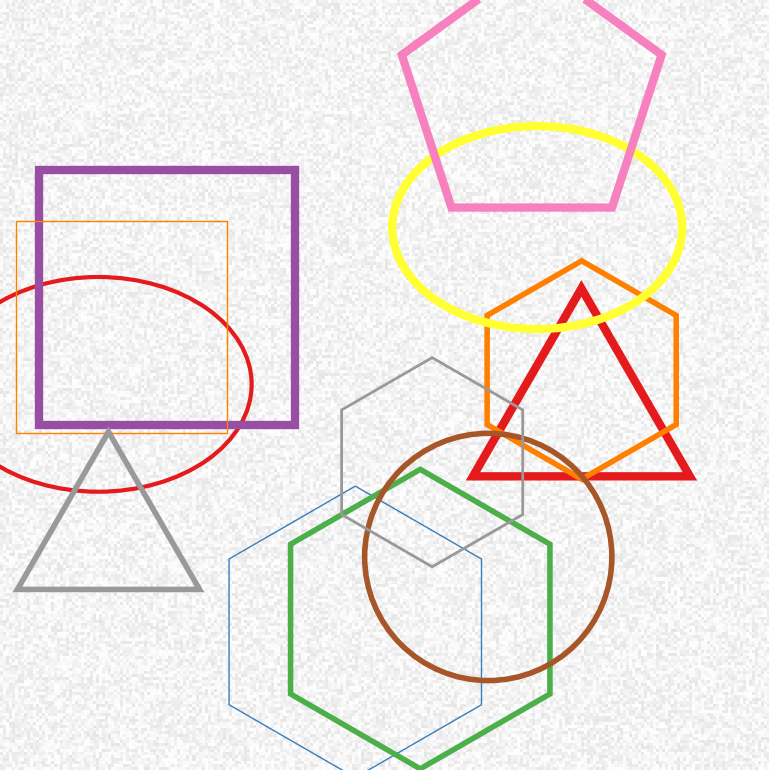[{"shape": "triangle", "thickness": 3, "radius": 0.81, "center": [0.755, 0.463]}, {"shape": "oval", "thickness": 1.5, "radius": 1.0, "center": [0.128, 0.501]}, {"shape": "hexagon", "thickness": 0.5, "radius": 0.95, "center": [0.461, 0.179]}, {"shape": "hexagon", "thickness": 2, "radius": 0.97, "center": [0.546, 0.196]}, {"shape": "square", "thickness": 3, "radius": 0.83, "center": [0.217, 0.614]}, {"shape": "hexagon", "thickness": 2, "radius": 0.71, "center": [0.755, 0.519]}, {"shape": "square", "thickness": 0.5, "radius": 0.69, "center": [0.158, 0.575]}, {"shape": "oval", "thickness": 3, "radius": 0.94, "center": [0.698, 0.704]}, {"shape": "circle", "thickness": 2, "radius": 0.8, "center": [0.634, 0.277]}, {"shape": "pentagon", "thickness": 3, "radius": 0.89, "center": [0.691, 0.874]}, {"shape": "hexagon", "thickness": 1, "radius": 0.68, "center": [0.561, 0.4]}, {"shape": "triangle", "thickness": 2, "radius": 0.68, "center": [0.141, 0.303]}]